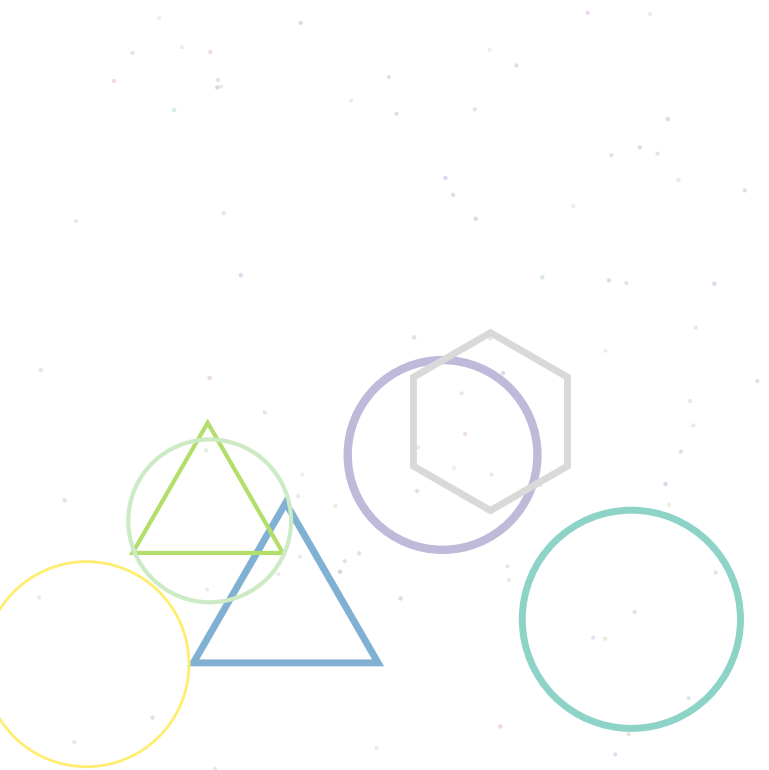[{"shape": "circle", "thickness": 2.5, "radius": 0.71, "center": [0.82, 0.196]}, {"shape": "circle", "thickness": 3, "radius": 0.62, "center": [0.575, 0.409]}, {"shape": "triangle", "thickness": 2.5, "radius": 0.69, "center": [0.371, 0.208]}, {"shape": "triangle", "thickness": 1.5, "radius": 0.56, "center": [0.27, 0.338]}, {"shape": "hexagon", "thickness": 2.5, "radius": 0.58, "center": [0.637, 0.452]}, {"shape": "circle", "thickness": 1.5, "radius": 0.53, "center": [0.272, 0.324]}, {"shape": "circle", "thickness": 1, "radius": 0.67, "center": [0.112, 0.137]}]